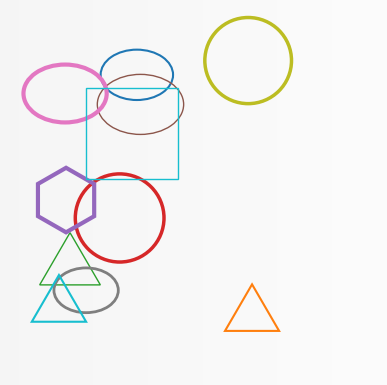[{"shape": "oval", "thickness": 1.5, "radius": 0.47, "center": [0.353, 0.806]}, {"shape": "triangle", "thickness": 1.5, "radius": 0.4, "center": [0.65, 0.181]}, {"shape": "triangle", "thickness": 1, "radius": 0.45, "center": [0.181, 0.305]}, {"shape": "circle", "thickness": 2.5, "radius": 0.57, "center": [0.309, 0.434]}, {"shape": "hexagon", "thickness": 3, "radius": 0.42, "center": [0.17, 0.48]}, {"shape": "oval", "thickness": 1, "radius": 0.56, "center": [0.363, 0.729]}, {"shape": "oval", "thickness": 3, "radius": 0.54, "center": [0.168, 0.757]}, {"shape": "oval", "thickness": 2, "radius": 0.42, "center": [0.222, 0.246]}, {"shape": "circle", "thickness": 2.5, "radius": 0.56, "center": [0.64, 0.843]}, {"shape": "square", "thickness": 1, "radius": 0.59, "center": [0.34, 0.654]}, {"shape": "triangle", "thickness": 1.5, "radius": 0.4, "center": [0.152, 0.205]}]